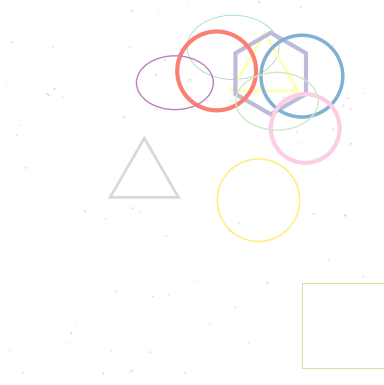[{"shape": "oval", "thickness": 0.5, "radius": 0.6, "center": [0.605, 0.877]}, {"shape": "triangle", "thickness": 2, "radius": 0.5, "center": [0.687, 0.814]}, {"shape": "hexagon", "thickness": 3, "radius": 0.53, "center": [0.703, 0.809]}, {"shape": "circle", "thickness": 3, "radius": 0.51, "center": [0.563, 0.816]}, {"shape": "circle", "thickness": 2.5, "radius": 0.53, "center": [0.784, 0.802]}, {"shape": "square", "thickness": 0.5, "radius": 0.55, "center": [0.896, 0.153]}, {"shape": "circle", "thickness": 3, "radius": 0.45, "center": [0.793, 0.666]}, {"shape": "triangle", "thickness": 2, "radius": 0.51, "center": [0.375, 0.539]}, {"shape": "oval", "thickness": 1, "radius": 0.5, "center": [0.454, 0.785]}, {"shape": "oval", "thickness": 1, "radius": 0.54, "center": [0.72, 0.737]}, {"shape": "circle", "thickness": 1, "radius": 0.54, "center": [0.671, 0.48]}]